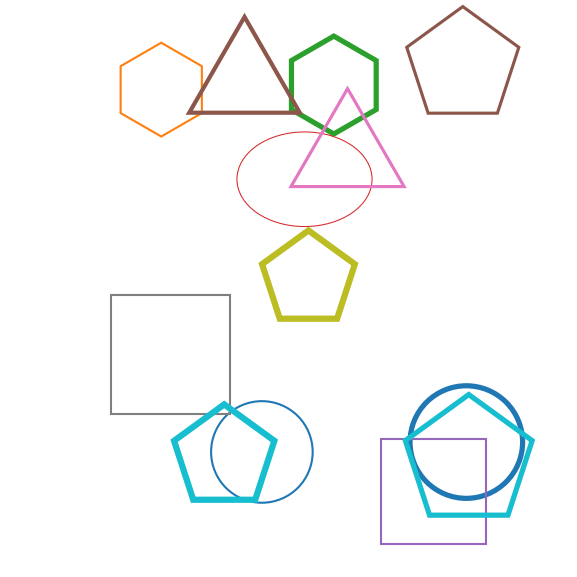[{"shape": "circle", "thickness": 2.5, "radius": 0.49, "center": [0.807, 0.234]}, {"shape": "circle", "thickness": 1, "radius": 0.44, "center": [0.453, 0.217]}, {"shape": "hexagon", "thickness": 1, "radius": 0.41, "center": [0.279, 0.844]}, {"shape": "hexagon", "thickness": 2.5, "radius": 0.42, "center": [0.578, 0.852]}, {"shape": "oval", "thickness": 0.5, "radius": 0.59, "center": [0.527, 0.689]}, {"shape": "square", "thickness": 1, "radius": 0.46, "center": [0.751, 0.149]}, {"shape": "triangle", "thickness": 2, "radius": 0.55, "center": [0.423, 0.859]}, {"shape": "pentagon", "thickness": 1.5, "radius": 0.51, "center": [0.801, 0.886]}, {"shape": "triangle", "thickness": 1.5, "radius": 0.57, "center": [0.602, 0.733]}, {"shape": "square", "thickness": 1, "radius": 0.51, "center": [0.295, 0.386]}, {"shape": "pentagon", "thickness": 3, "radius": 0.42, "center": [0.534, 0.516]}, {"shape": "pentagon", "thickness": 2.5, "radius": 0.58, "center": [0.812, 0.2]}, {"shape": "pentagon", "thickness": 3, "radius": 0.46, "center": [0.388, 0.208]}]